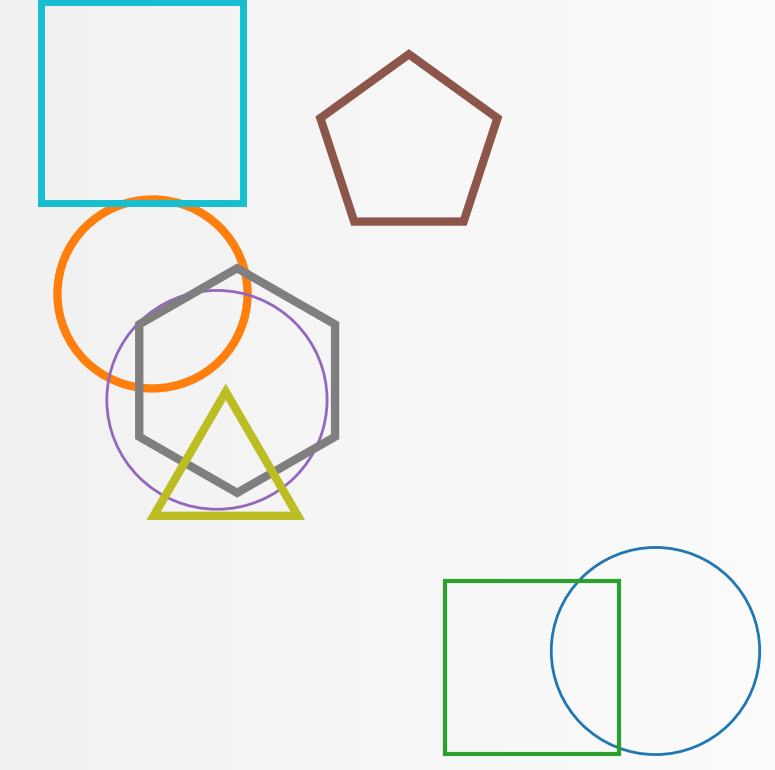[{"shape": "circle", "thickness": 1, "radius": 0.67, "center": [0.846, 0.155]}, {"shape": "circle", "thickness": 3, "radius": 0.61, "center": [0.197, 0.618]}, {"shape": "square", "thickness": 1.5, "radius": 0.56, "center": [0.687, 0.133]}, {"shape": "circle", "thickness": 1, "radius": 0.71, "center": [0.28, 0.481]}, {"shape": "pentagon", "thickness": 3, "radius": 0.6, "center": [0.528, 0.809]}, {"shape": "hexagon", "thickness": 3, "radius": 0.73, "center": [0.306, 0.506]}, {"shape": "triangle", "thickness": 3, "radius": 0.54, "center": [0.291, 0.384]}, {"shape": "square", "thickness": 2.5, "radius": 0.65, "center": [0.183, 0.867]}]